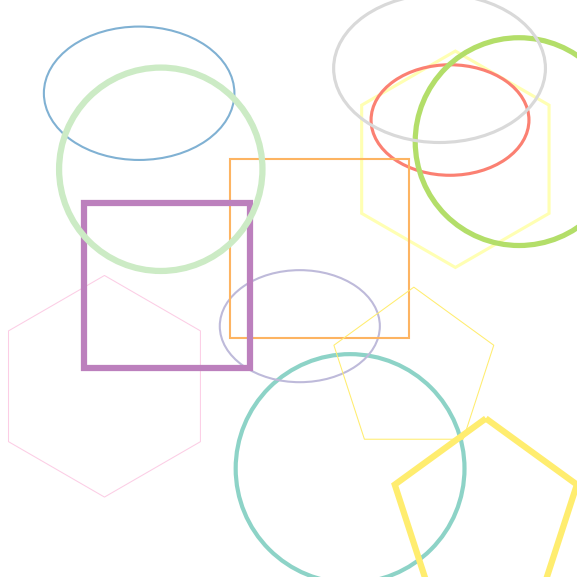[{"shape": "circle", "thickness": 2, "radius": 0.99, "center": [0.606, 0.188]}, {"shape": "hexagon", "thickness": 1.5, "radius": 0.94, "center": [0.789, 0.723]}, {"shape": "oval", "thickness": 1, "radius": 0.69, "center": [0.519, 0.434]}, {"shape": "oval", "thickness": 1.5, "radius": 0.68, "center": [0.779, 0.791]}, {"shape": "oval", "thickness": 1, "radius": 0.82, "center": [0.241, 0.838]}, {"shape": "square", "thickness": 1, "radius": 0.77, "center": [0.553, 0.569]}, {"shape": "circle", "thickness": 2.5, "radius": 0.9, "center": [0.899, 0.754]}, {"shape": "hexagon", "thickness": 0.5, "radius": 0.96, "center": [0.181, 0.33]}, {"shape": "oval", "thickness": 1.5, "radius": 0.92, "center": [0.761, 0.881]}, {"shape": "square", "thickness": 3, "radius": 0.72, "center": [0.289, 0.505]}, {"shape": "circle", "thickness": 3, "radius": 0.88, "center": [0.278, 0.706]}, {"shape": "pentagon", "thickness": 3, "radius": 0.83, "center": [0.841, 0.109]}, {"shape": "pentagon", "thickness": 0.5, "radius": 0.73, "center": [0.717, 0.356]}]